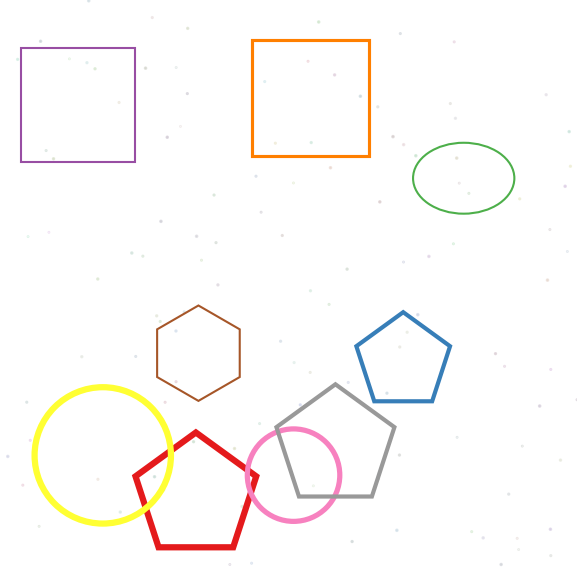[{"shape": "pentagon", "thickness": 3, "radius": 0.55, "center": [0.339, 0.14]}, {"shape": "pentagon", "thickness": 2, "radius": 0.43, "center": [0.698, 0.373]}, {"shape": "oval", "thickness": 1, "radius": 0.44, "center": [0.803, 0.691]}, {"shape": "square", "thickness": 1, "radius": 0.49, "center": [0.135, 0.817]}, {"shape": "square", "thickness": 1.5, "radius": 0.5, "center": [0.538, 0.83]}, {"shape": "circle", "thickness": 3, "radius": 0.59, "center": [0.178, 0.211]}, {"shape": "hexagon", "thickness": 1, "radius": 0.41, "center": [0.344, 0.388]}, {"shape": "circle", "thickness": 2.5, "radius": 0.4, "center": [0.508, 0.176]}, {"shape": "pentagon", "thickness": 2, "radius": 0.54, "center": [0.581, 0.226]}]